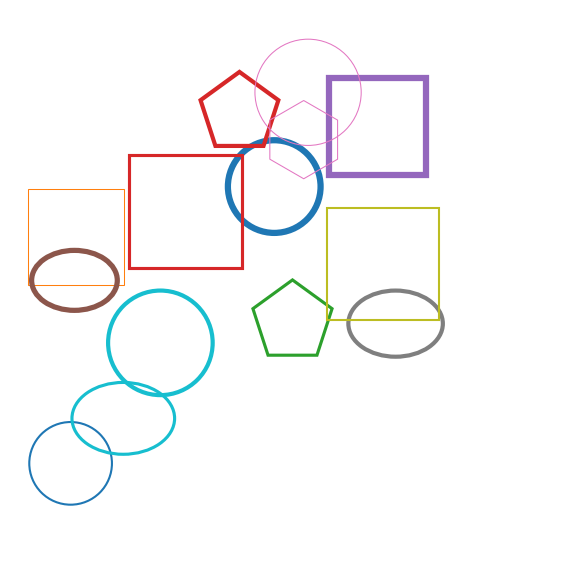[{"shape": "circle", "thickness": 3, "radius": 0.4, "center": [0.475, 0.676]}, {"shape": "circle", "thickness": 1, "radius": 0.36, "center": [0.122, 0.197]}, {"shape": "square", "thickness": 0.5, "radius": 0.42, "center": [0.132, 0.588]}, {"shape": "pentagon", "thickness": 1.5, "radius": 0.36, "center": [0.506, 0.442]}, {"shape": "pentagon", "thickness": 2, "radius": 0.35, "center": [0.415, 0.804]}, {"shape": "square", "thickness": 1.5, "radius": 0.49, "center": [0.321, 0.633]}, {"shape": "square", "thickness": 3, "radius": 0.42, "center": [0.653, 0.78]}, {"shape": "oval", "thickness": 2.5, "radius": 0.37, "center": [0.129, 0.514]}, {"shape": "hexagon", "thickness": 0.5, "radius": 0.34, "center": [0.526, 0.757]}, {"shape": "circle", "thickness": 0.5, "radius": 0.46, "center": [0.533, 0.839]}, {"shape": "oval", "thickness": 2, "radius": 0.41, "center": [0.685, 0.439]}, {"shape": "square", "thickness": 1, "radius": 0.48, "center": [0.663, 0.542]}, {"shape": "circle", "thickness": 2, "radius": 0.45, "center": [0.278, 0.405]}, {"shape": "oval", "thickness": 1.5, "radius": 0.44, "center": [0.213, 0.275]}]